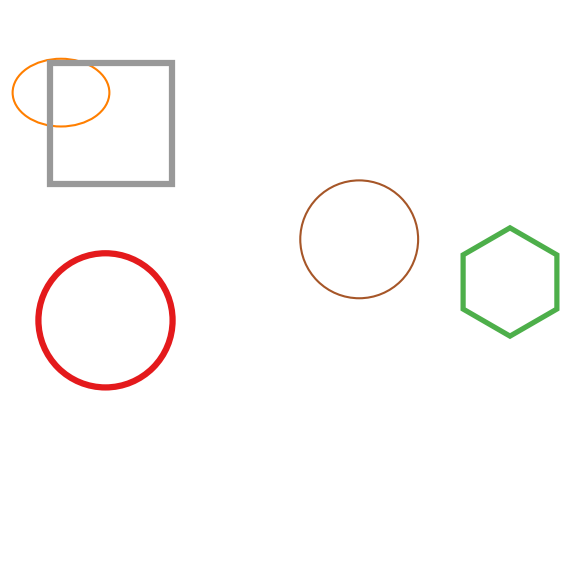[{"shape": "circle", "thickness": 3, "radius": 0.58, "center": [0.183, 0.444]}, {"shape": "hexagon", "thickness": 2.5, "radius": 0.47, "center": [0.883, 0.511]}, {"shape": "oval", "thickness": 1, "radius": 0.42, "center": [0.106, 0.839]}, {"shape": "circle", "thickness": 1, "radius": 0.51, "center": [0.622, 0.585]}, {"shape": "square", "thickness": 3, "radius": 0.53, "center": [0.192, 0.785]}]